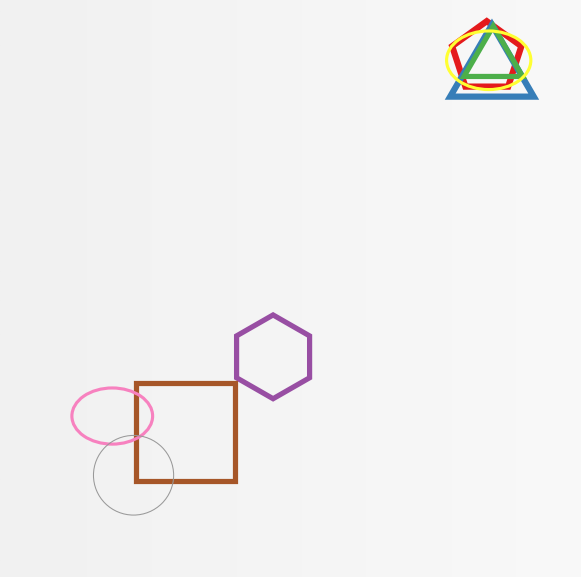[{"shape": "pentagon", "thickness": 3, "radius": 0.31, "center": [0.837, 0.9]}, {"shape": "triangle", "thickness": 3, "radius": 0.42, "center": [0.846, 0.873]}, {"shape": "triangle", "thickness": 2.5, "radius": 0.29, "center": [0.849, 0.896]}, {"shape": "hexagon", "thickness": 2.5, "radius": 0.36, "center": [0.47, 0.381]}, {"shape": "oval", "thickness": 1.5, "radius": 0.36, "center": [0.841, 0.895]}, {"shape": "square", "thickness": 2.5, "radius": 0.43, "center": [0.319, 0.251]}, {"shape": "oval", "thickness": 1.5, "radius": 0.35, "center": [0.193, 0.279]}, {"shape": "circle", "thickness": 0.5, "radius": 0.34, "center": [0.23, 0.176]}]